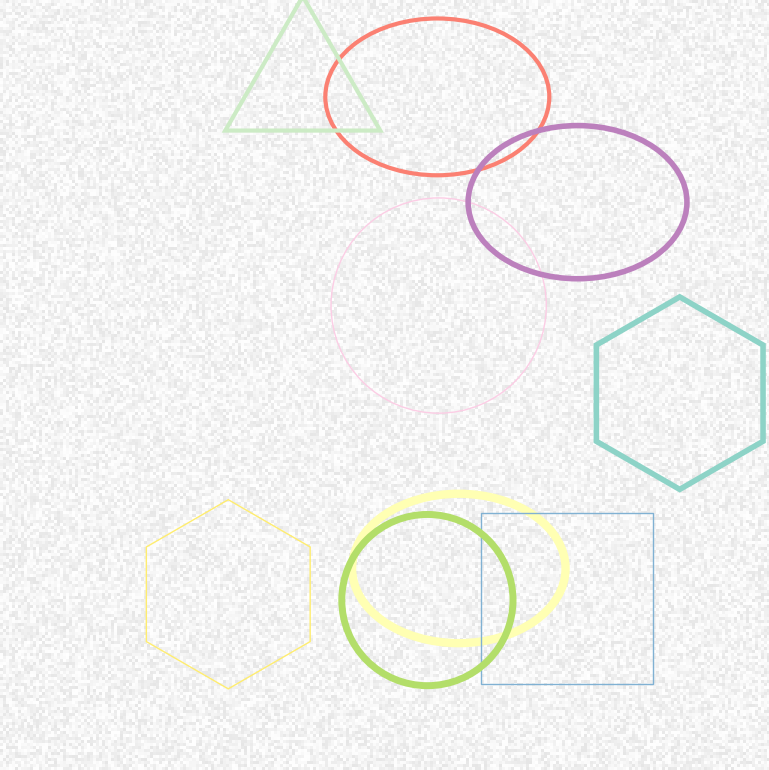[{"shape": "hexagon", "thickness": 2, "radius": 0.62, "center": [0.883, 0.489]}, {"shape": "oval", "thickness": 3, "radius": 0.69, "center": [0.596, 0.262]}, {"shape": "oval", "thickness": 1.5, "radius": 0.73, "center": [0.568, 0.874]}, {"shape": "square", "thickness": 0.5, "radius": 0.56, "center": [0.737, 0.223]}, {"shape": "circle", "thickness": 2.5, "radius": 0.56, "center": [0.555, 0.221]}, {"shape": "circle", "thickness": 0.5, "radius": 0.7, "center": [0.57, 0.603]}, {"shape": "oval", "thickness": 2, "radius": 0.71, "center": [0.75, 0.737]}, {"shape": "triangle", "thickness": 1.5, "radius": 0.58, "center": [0.393, 0.889]}, {"shape": "hexagon", "thickness": 0.5, "radius": 0.61, "center": [0.296, 0.228]}]